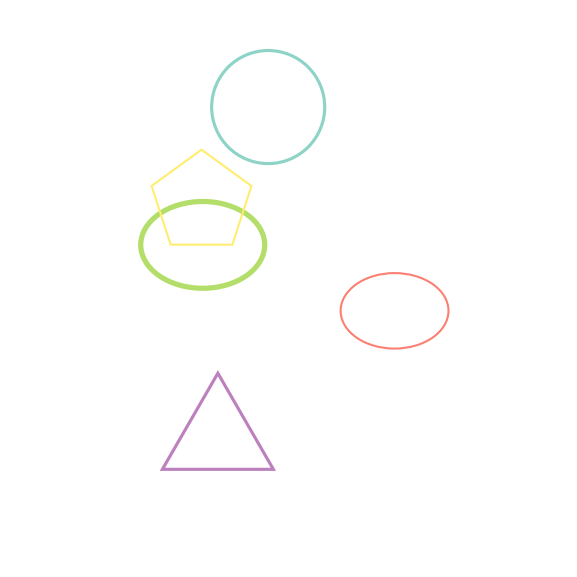[{"shape": "circle", "thickness": 1.5, "radius": 0.49, "center": [0.464, 0.814]}, {"shape": "oval", "thickness": 1, "radius": 0.47, "center": [0.683, 0.461]}, {"shape": "oval", "thickness": 2.5, "radius": 0.54, "center": [0.351, 0.575]}, {"shape": "triangle", "thickness": 1.5, "radius": 0.55, "center": [0.377, 0.242]}, {"shape": "pentagon", "thickness": 1, "radius": 0.45, "center": [0.349, 0.649]}]